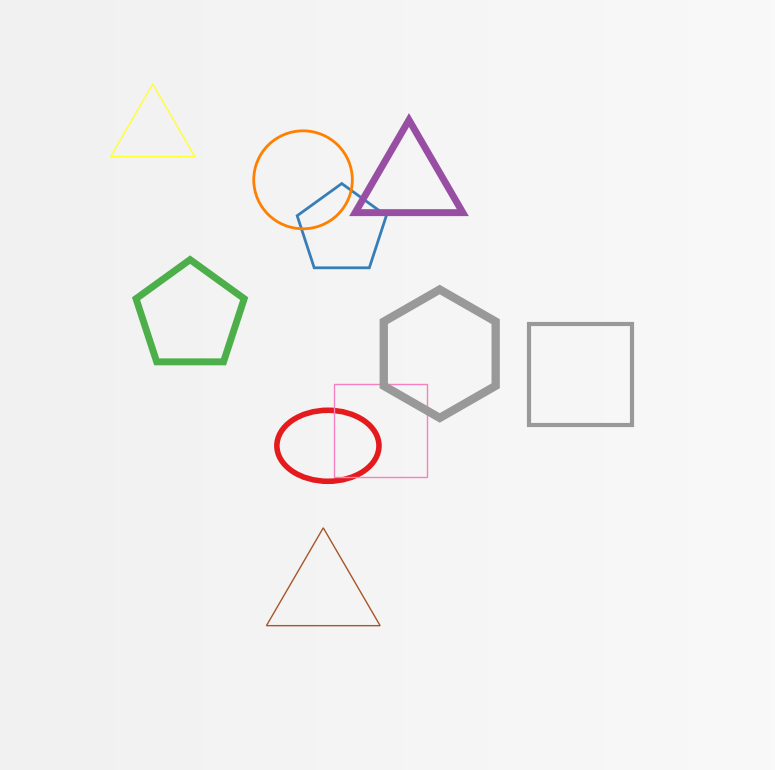[{"shape": "oval", "thickness": 2, "radius": 0.33, "center": [0.423, 0.421]}, {"shape": "pentagon", "thickness": 1, "radius": 0.3, "center": [0.441, 0.701]}, {"shape": "pentagon", "thickness": 2.5, "radius": 0.37, "center": [0.245, 0.589]}, {"shape": "triangle", "thickness": 2.5, "radius": 0.4, "center": [0.528, 0.764]}, {"shape": "circle", "thickness": 1, "radius": 0.32, "center": [0.391, 0.766]}, {"shape": "triangle", "thickness": 0.5, "radius": 0.31, "center": [0.197, 0.828]}, {"shape": "triangle", "thickness": 0.5, "radius": 0.42, "center": [0.417, 0.23]}, {"shape": "square", "thickness": 0.5, "radius": 0.3, "center": [0.491, 0.441]}, {"shape": "hexagon", "thickness": 3, "radius": 0.42, "center": [0.567, 0.541]}, {"shape": "square", "thickness": 1.5, "radius": 0.33, "center": [0.749, 0.514]}]